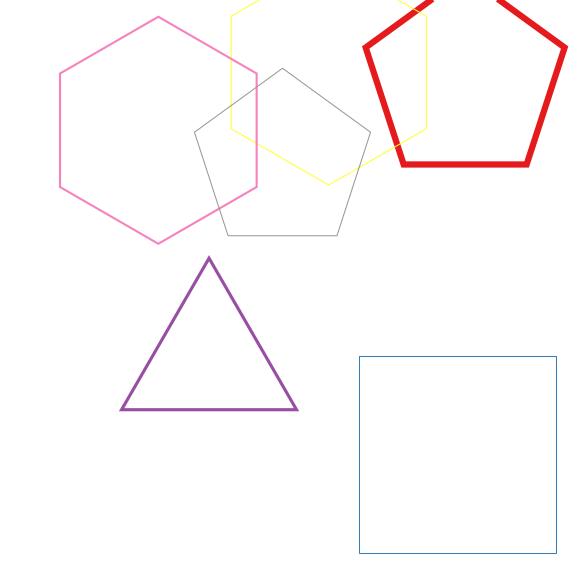[{"shape": "pentagon", "thickness": 3, "radius": 0.91, "center": [0.805, 0.861]}, {"shape": "square", "thickness": 0.5, "radius": 0.85, "center": [0.792, 0.213]}, {"shape": "triangle", "thickness": 1.5, "radius": 0.87, "center": [0.362, 0.377]}, {"shape": "hexagon", "thickness": 0.5, "radius": 0.97, "center": [0.569, 0.874]}, {"shape": "hexagon", "thickness": 1, "radius": 0.98, "center": [0.274, 0.774]}, {"shape": "pentagon", "thickness": 0.5, "radius": 0.8, "center": [0.489, 0.721]}]